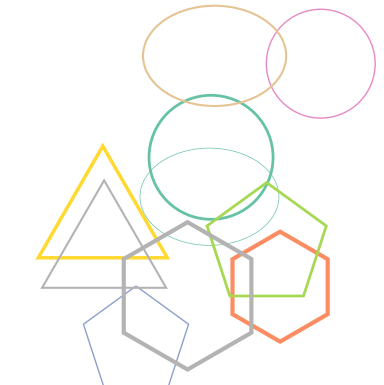[{"shape": "oval", "thickness": 0.5, "radius": 0.9, "center": [0.544, 0.489]}, {"shape": "circle", "thickness": 2, "radius": 0.81, "center": [0.548, 0.591]}, {"shape": "hexagon", "thickness": 3, "radius": 0.71, "center": [0.728, 0.255]}, {"shape": "pentagon", "thickness": 1, "radius": 0.72, "center": [0.353, 0.113]}, {"shape": "circle", "thickness": 1, "radius": 0.71, "center": [0.833, 0.835]}, {"shape": "pentagon", "thickness": 2, "radius": 0.81, "center": [0.693, 0.363]}, {"shape": "triangle", "thickness": 2.5, "radius": 0.97, "center": [0.267, 0.427]}, {"shape": "oval", "thickness": 1.5, "radius": 0.93, "center": [0.557, 0.855]}, {"shape": "hexagon", "thickness": 3, "radius": 0.96, "center": [0.487, 0.232]}, {"shape": "triangle", "thickness": 1.5, "radius": 0.93, "center": [0.27, 0.346]}]